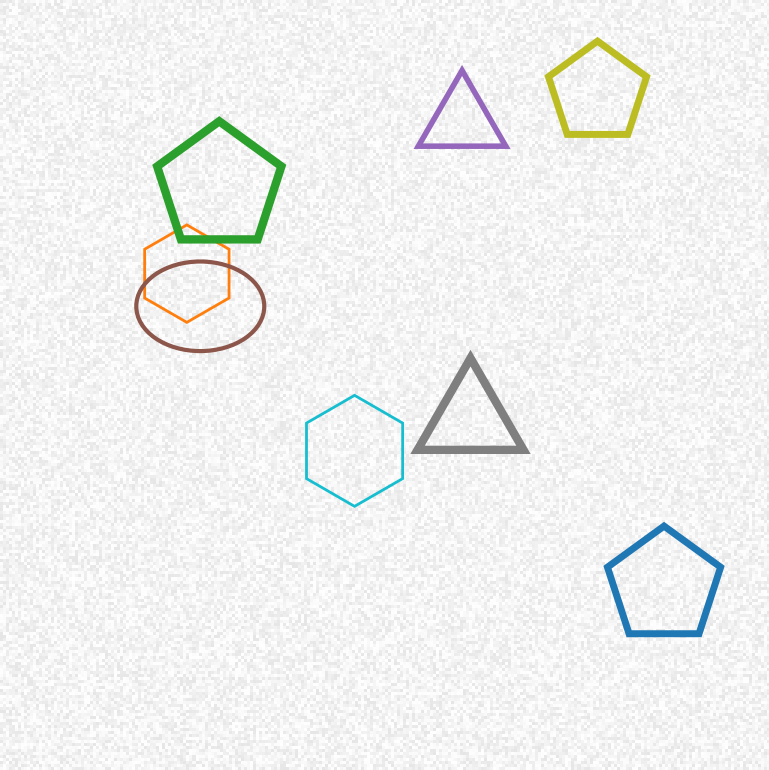[{"shape": "pentagon", "thickness": 2.5, "radius": 0.39, "center": [0.862, 0.24]}, {"shape": "hexagon", "thickness": 1, "radius": 0.32, "center": [0.243, 0.645]}, {"shape": "pentagon", "thickness": 3, "radius": 0.42, "center": [0.285, 0.758]}, {"shape": "triangle", "thickness": 2, "radius": 0.33, "center": [0.6, 0.843]}, {"shape": "oval", "thickness": 1.5, "radius": 0.42, "center": [0.26, 0.602]}, {"shape": "triangle", "thickness": 3, "radius": 0.4, "center": [0.611, 0.456]}, {"shape": "pentagon", "thickness": 2.5, "radius": 0.33, "center": [0.776, 0.88]}, {"shape": "hexagon", "thickness": 1, "radius": 0.36, "center": [0.46, 0.414]}]